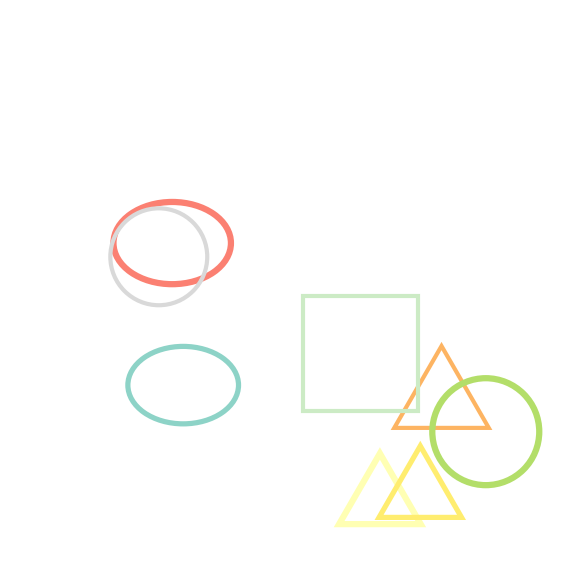[{"shape": "oval", "thickness": 2.5, "radius": 0.48, "center": [0.317, 0.332]}, {"shape": "triangle", "thickness": 3, "radius": 0.41, "center": [0.658, 0.132]}, {"shape": "oval", "thickness": 3, "radius": 0.51, "center": [0.298, 0.578]}, {"shape": "triangle", "thickness": 2, "radius": 0.47, "center": [0.765, 0.305]}, {"shape": "circle", "thickness": 3, "radius": 0.46, "center": [0.841, 0.252]}, {"shape": "circle", "thickness": 2, "radius": 0.42, "center": [0.275, 0.555]}, {"shape": "square", "thickness": 2, "radius": 0.5, "center": [0.625, 0.387]}, {"shape": "triangle", "thickness": 2.5, "radius": 0.41, "center": [0.728, 0.144]}]